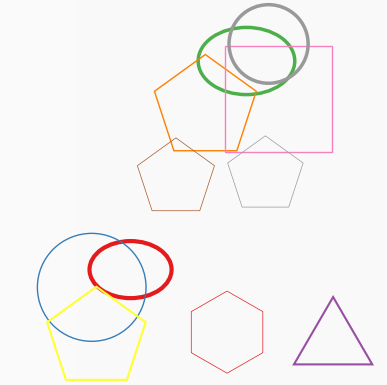[{"shape": "hexagon", "thickness": 0.5, "radius": 0.53, "center": [0.586, 0.137]}, {"shape": "oval", "thickness": 3, "radius": 0.53, "center": [0.337, 0.3]}, {"shape": "circle", "thickness": 1, "radius": 0.7, "center": [0.237, 0.254]}, {"shape": "oval", "thickness": 2.5, "radius": 0.62, "center": [0.636, 0.842]}, {"shape": "triangle", "thickness": 1.5, "radius": 0.58, "center": [0.86, 0.112]}, {"shape": "pentagon", "thickness": 1, "radius": 0.69, "center": [0.53, 0.72]}, {"shape": "pentagon", "thickness": 1.5, "radius": 0.67, "center": [0.249, 0.122]}, {"shape": "pentagon", "thickness": 0.5, "radius": 0.52, "center": [0.454, 0.537]}, {"shape": "square", "thickness": 1, "radius": 0.69, "center": [0.719, 0.744]}, {"shape": "circle", "thickness": 2.5, "radius": 0.51, "center": [0.693, 0.886]}, {"shape": "pentagon", "thickness": 0.5, "radius": 0.51, "center": [0.685, 0.545]}]